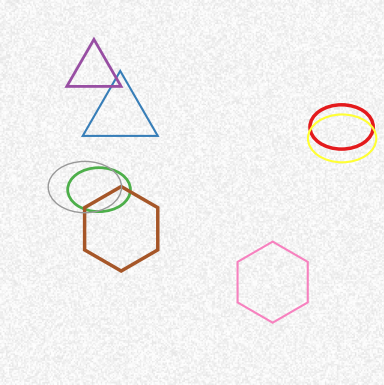[{"shape": "oval", "thickness": 2.5, "radius": 0.41, "center": [0.887, 0.67]}, {"shape": "triangle", "thickness": 1.5, "radius": 0.56, "center": [0.312, 0.703]}, {"shape": "oval", "thickness": 2, "radius": 0.41, "center": [0.257, 0.507]}, {"shape": "triangle", "thickness": 2, "radius": 0.41, "center": [0.244, 0.816]}, {"shape": "oval", "thickness": 1.5, "radius": 0.44, "center": [0.889, 0.641]}, {"shape": "hexagon", "thickness": 2.5, "radius": 0.55, "center": [0.315, 0.406]}, {"shape": "hexagon", "thickness": 1.5, "radius": 0.53, "center": [0.708, 0.267]}, {"shape": "oval", "thickness": 1, "radius": 0.48, "center": [0.22, 0.514]}]